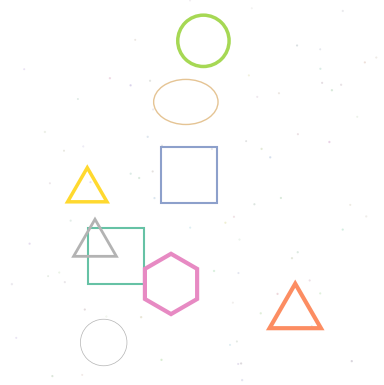[{"shape": "square", "thickness": 1.5, "radius": 0.36, "center": [0.3, 0.335]}, {"shape": "triangle", "thickness": 3, "radius": 0.39, "center": [0.767, 0.186]}, {"shape": "square", "thickness": 1.5, "radius": 0.36, "center": [0.492, 0.546]}, {"shape": "hexagon", "thickness": 3, "radius": 0.39, "center": [0.444, 0.263]}, {"shape": "circle", "thickness": 2.5, "radius": 0.33, "center": [0.528, 0.894]}, {"shape": "triangle", "thickness": 2.5, "radius": 0.3, "center": [0.227, 0.505]}, {"shape": "oval", "thickness": 1, "radius": 0.42, "center": [0.483, 0.735]}, {"shape": "circle", "thickness": 0.5, "radius": 0.3, "center": [0.269, 0.11]}, {"shape": "triangle", "thickness": 2, "radius": 0.32, "center": [0.247, 0.366]}]